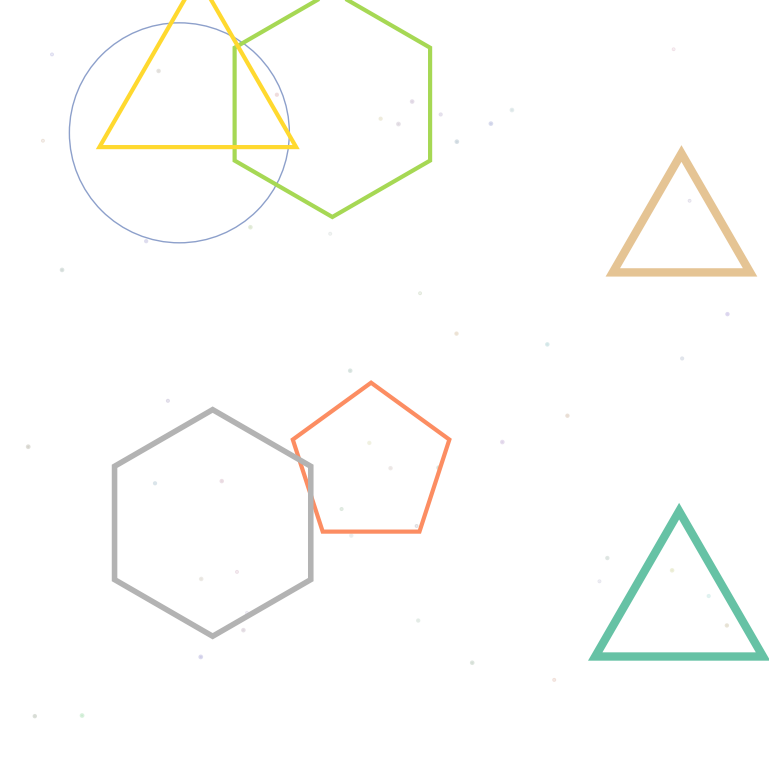[{"shape": "triangle", "thickness": 3, "radius": 0.63, "center": [0.882, 0.21]}, {"shape": "pentagon", "thickness": 1.5, "radius": 0.53, "center": [0.482, 0.396]}, {"shape": "circle", "thickness": 0.5, "radius": 0.71, "center": [0.233, 0.828]}, {"shape": "hexagon", "thickness": 1.5, "radius": 0.73, "center": [0.432, 0.865]}, {"shape": "triangle", "thickness": 1.5, "radius": 0.74, "center": [0.257, 0.883]}, {"shape": "triangle", "thickness": 3, "radius": 0.51, "center": [0.885, 0.698]}, {"shape": "hexagon", "thickness": 2, "radius": 0.74, "center": [0.276, 0.321]}]